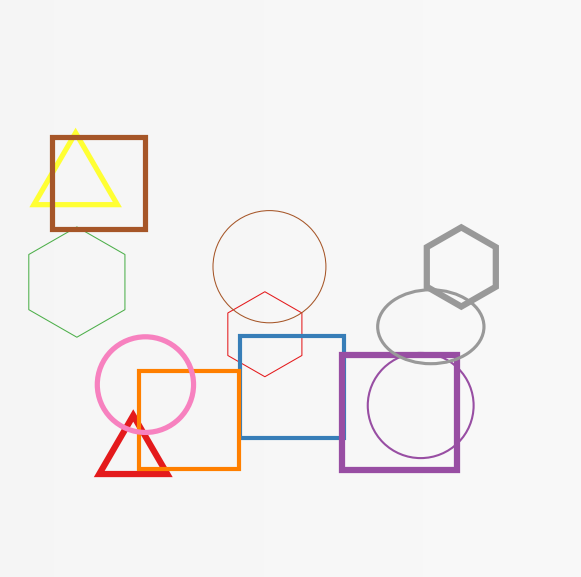[{"shape": "hexagon", "thickness": 0.5, "radius": 0.37, "center": [0.456, 0.42]}, {"shape": "triangle", "thickness": 3, "radius": 0.34, "center": [0.229, 0.212]}, {"shape": "square", "thickness": 2, "radius": 0.44, "center": [0.502, 0.329]}, {"shape": "hexagon", "thickness": 0.5, "radius": 0.48, "center": [0.132, 0.511]}, {"shape": "square", "thickness": 3, "radius": 0.5, "center": [0.687, 0.285]}, {"shape": "circle", "thickness": 1, "radius": 0.46, "center": [0.724, 0.297]}, {"shape": "square", "thickness": 2, "radius": 0.43, "center": [0.325, 0.272]}, {"shape": "triangle", "thickness": 2.5, "radius": 0.41, "center": [0.13, 0.686]}, {"shape": "circle", "thickness": 0.5, "radius": 0.49, "center": [0.464, 0.537]}, {"shape": "square", "thickness": 2.5, "radius": 0.4, "center": [0.17, 0.683]}, {"shape": "circle", "thickness": 2.5, "radius": 0.41, "center": [0.25, 0.333]}, {"shape": "oval", "thickness": 1.5, "radius": 0.46, "center": [0.741, 0.433]}, {"shape": "hexagon", "thickness": 3, "radius": 0.34, "center": [0.794, 0.537]}]